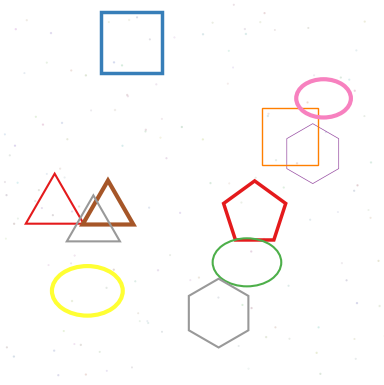[{"shape": "pentagon", "thickness": 2.5, "radius": 0.42, "center": [0.661, 0.445]}, {"shape": "triangle", "thickness": 1.5, "radius": 0.43, "center": [0.142, 0.462]}, {"shape": "square", "thickness": 2.5, "radius": 0.4, "center": [0.342, 0.89]}, {"shape": "oval", "thickness": 1.5, "radius": 0.45, "center": [0.641, 0.319]}, {"shape": "hexagon", "thickness": 0.5, "radius": 0.39, "center": [0.812, 0.601]}, {"shape": "square", "thickness": 1, "radius": 0.37, "center": [0.754, 0.646]}, {"shape": "oval", "thickness": 3, "radius": 0.46, "center": [0.227, 0.245]}, {"shape": "triangle", "thickness": 3, "radius": 0.38, "center": [0.28, 0.455]}, {"shape": "oval", "thickness": 3, "radius": 0.35, "center": [0.84, 0.745]}, {"shape": "hexagon", "thickness": 1.5, "radius": 0.45, "center": [0.568, 0.187]}, {"shape": "triangle", "thickness": 1.5, "radius": 0.4, "center": [0.243, 0.413]}]